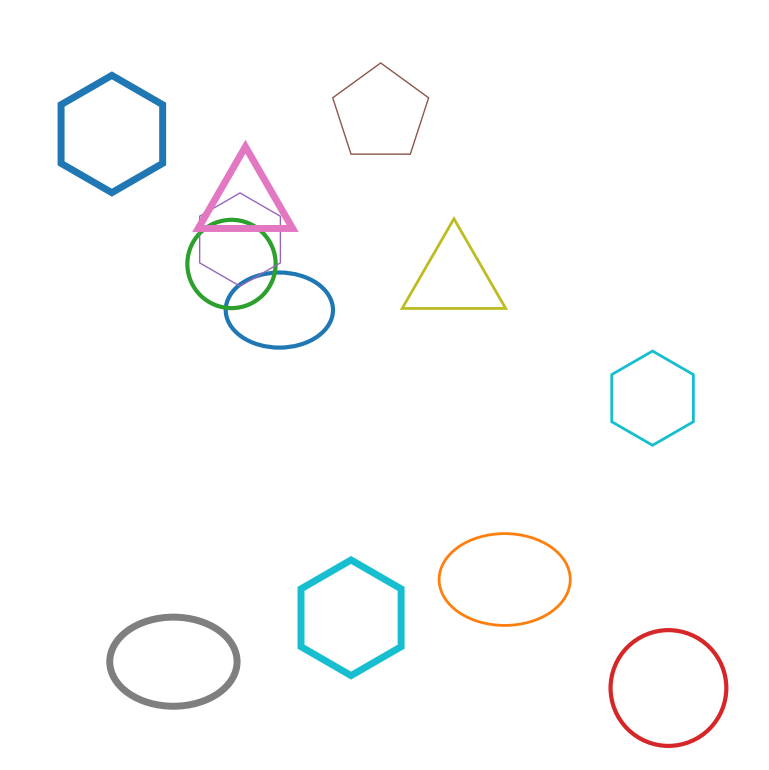[{"shape": "hexagon", "thickness": 2.5, "radius": 0.38, "center": [0.145, 0.826]}, {"shape": "oval", "thickness": 1.5, "radius": 0.35, "center": [0.363, 0.597]}, {"shape": "oval", "thickness": 1, "radius": 0.43, "center": [0.655, 0.247]}, {"shape": "circle", "thickness": 1.5, "radius": 0.29, "center": [0.301, 0.657]}, {"shape": "circle", "thickness": 1.5, "radius": 0.38, "center": [0.868, 0.106]}, {"shape": "hexagon", "thickness": 0.5, "radius": 0.3, "center": [0.312, 0.689]}, {"shape": "pentagon", "thickness": 0.5, "radius": 0.33, "center": [0.494, 0.853]}, {"shape": "triangle", "thickness": 2.5, "radius": 0.35, "center": [0.319, 0.739]}, {"shape": "oval", "thickness": 2.5, "radius": 0.41, "center": [0.225, 0.141]}, {"shape": "triangle", "thickness": 1, "radius": 0.39, "center": [0.59, 0.638]}, {"shape": "hexagon", "thickness": 2.5, "radius": 0.38, "center": [0.456, 0.198]}, {"shape": "hexagon", "thickness": 1, "radius": 0.31, "center": [0.847, 0.483]}]